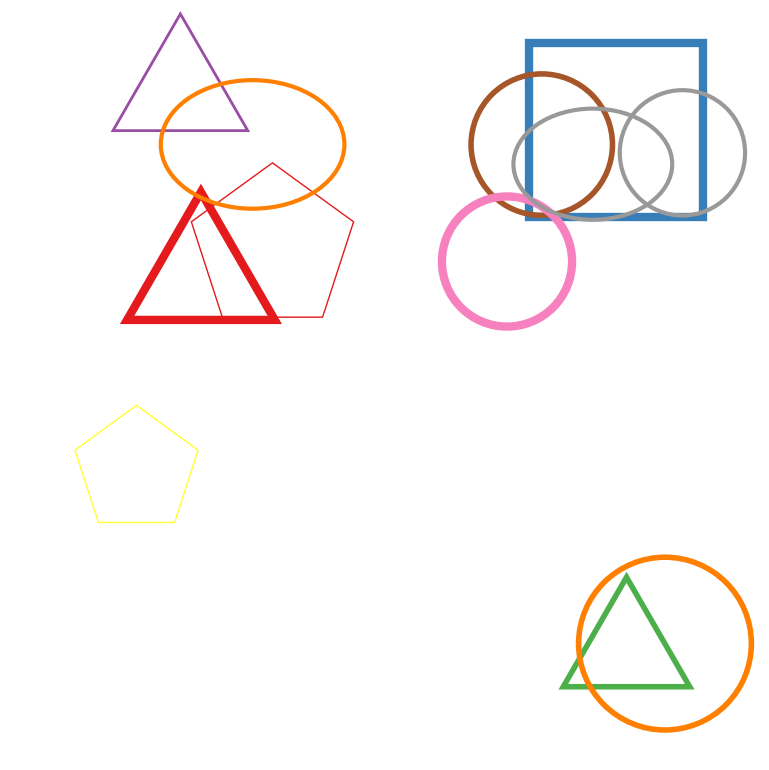[{"shape": "pentagon", "thickness": 0.5, "radius": 0.55, "center": [0.354, 0.678]}, {"shape": "triangle", "thickness": 3, "radius": 0.55, "center": [0.261, 0.64]}, {"shape": "square", "thickness": 3, "radius": 0.56, "center": [0.8, 0.831]}, {"shape": "triangle", "thickness": 2, "radius": 0.47, "center": [0.814, 0.156]}, {"shape": "triangle", "thickness": 1, "radius": 0.51, "center": [0.234, 0.881]}, {"shape": "circle", "thickness": 2, "radius": 0.56, "center": [0.864, 0.164]}, {"shape": "oval", "thickness": 1.5, "radius": 0.6, "center": [0.328, 0.812]}, {"shape": "pentagon", "thickness": 0.5, "radius": 0.42, "center": [0.177, 0.389]}, {"shape": "circle", "thickness": 2, "radius": 0.46, "center": [0.704, 0.812]}, {"shape": "circle", "thickness": 3, "radius": 0.42, "center": [0.658, 0.66]}, {"shape": "circle", "thickness": 1.5, "radius": 0.41, "center": [0.886, 0.802]}, {"shape": "oval", "thickness": 1.5, "radius": 0.52, "center": [0.77, 0.787]}]